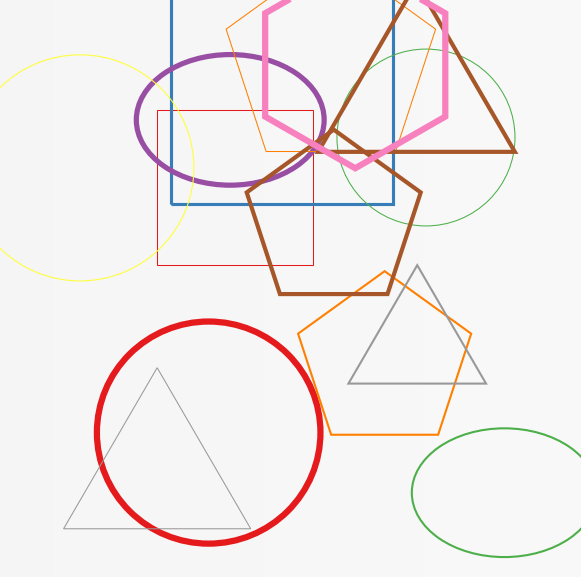[{"shape": "circle", "thickness": 3, "radius": 0.96, "center": [0.359, 0.25]}, {"shape": "square", "thickness": 0.5, "radius": 0.67, "center": [0.405, 0.674]}, {"shape": "square", "thickness": 1.5, "radius": 0.95, "center": [0.485, 0.836]}, {"shape": "circle", "thickness": 0.5, "radius": 0.77, "center": [0.733, 0.761]}, {"shape": "oval", "thickness": 1, "radius": 0.8, "center": [0.868, 0.146]}, {"shape": "oval", "thickness": 2.5, "radius": 0.81, "center": [0.396, 0.792]}, {"shape": "pentagon", "thickness": 0.5, "radius": 0.95, "center": [0.569, 0.89]}, {"shape": "pentagon", "thickness": 1, "radius": 0.78, "center": [0.662, 0.373]}, {"shape": "circle", "thickness": 0.5, "radius": 0.98, "center": [0.138, 0.708]}, {"shape": "pentagon", "thickness": 2, "radius": 0.79, "center": [0.574, 0.617]}, {"shape": "triangle", "thickness": 2, "radius": 0.98, "center": [0.717, 0.834]}, {"shape": "hexagon", "thickness": 3, "radius": 0.89, "center": [0.611, 0.887]}, {"shape": "triangle", "thickness": 1, "radius": 0.68, "center": [0.718, 0.403]}, {"shape": "triangle", "thickness": 0.5, "radius": 0.93, "center": [0.27, 0.176]}]